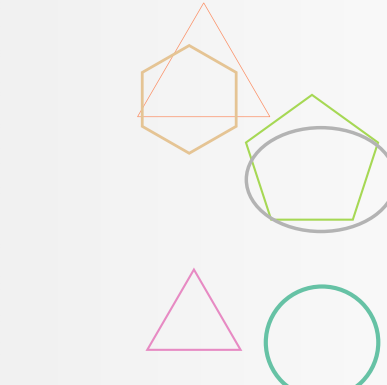[{"shape": "circle", "thickness": 3, "radius": 0.73, "center": [0.831, 0.111]}, {"shape": "triangle", "thickness": 0.5, "radius": 0.99, "center": [0.526, 0.795]}, {"shape": "triangle", "thickness": 1.5, "radius": 0.69, "center": [0.5, 0.161]}, {"shape": "pentagon", "thickness": 1.5, "radius": 0.9, "center": [0.805, 0.574]}, {"shape": "hexagon", "thickness": 2, "radius": 0.7, "center": [0.488, 0.742]}, {"shape": "oval", "thickness": 2.5, "radius": 0.96, "center": [0.828, 0.534]}]